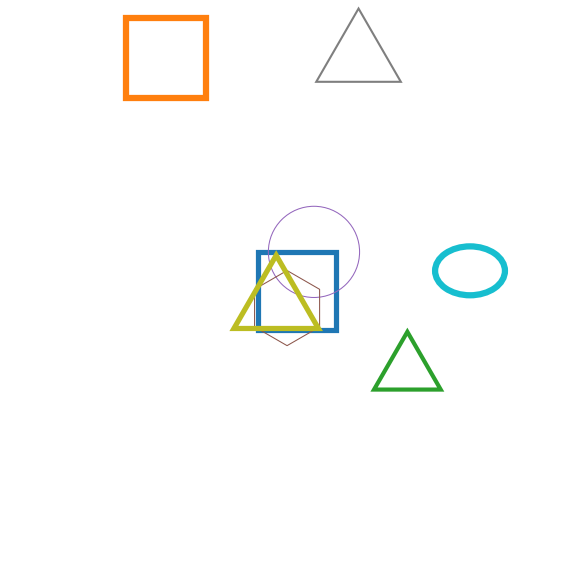[{"shape": "square", "thickness": 2.5, "radius": 0.34, "center": [0.514, 0.495]}, {"shape": "square", "thickness": 3, "radius": 0.35, "center": [0.287, 0.899]}, {"shape": "triangle", "thickness": 2, "radius": 0.33, "center": [0.705, 0.358]}, {"shape": "circle", "thickness": 0.5, "radius": 0.39, "center": [0.544, 0.563]}, {"shape": "hexagon", "thickness": 0.5, "radius": 0.33, "center": [0.497, 0.466]}, {"shape": "triangle", "thickness": 1, "radius": 0.42, "center": [0.621, 0.9]}, {"shape": "triangle", "thickness": 2.5, "radius": 0.42, "center": [0.478, 0.473]}, {"shape": "oval", "thickness": 3, "radius": 0.3, "center": [0.814, 0.53]}]